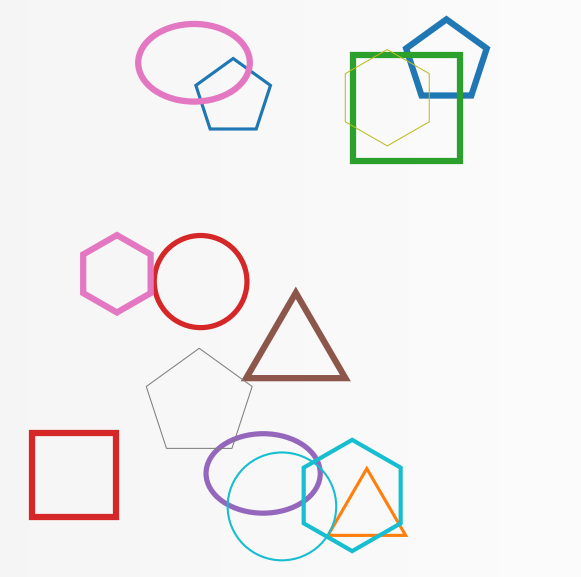[{"shape": "pentagon", "thickness": 3, "radius": 0.36, "center": [0.768, 0.893]}, {"shape": "pentagon", "thickness": 1.5, "radius": 0.34, "center": [0.401, 0.83]}, {"shape": "triangle", "thickness": 1.5, "radius": 0.39, "center": [0.631, 0.111]}, {"shape": "square", "thickness": 3, "radius": 0.46, "center": [0.699, 0.813]}, {"shape": "square", "thickness": 3, "radius": 0.36, "center": [0.127, 0.176]}, {"shape": "circle", "thickness": 2.5, "radius": 0.4, "center": [0.345, 0.512]}, {"shape": "oval", "thickness": 2.5, "radius": 0.49, "center": [0.453, 0.179]}, {"shape": "triangle", "thickness": 3, "radius": 0.49, "center": [0.509, 0.394]}, {"shape": "hexagon", "thickness": 3, "radius": 0.33, "center": [0.201, 0.525]}, {"shape": "oval", "thickness": 3, "radius": 0.48, "center": [0.334, 0.89]}, {"shape": "pentagon", "thickness": 0.5, "radius": 0.48, "center": [0.343, 0.3]}, {"shape": "hexagon", "thickness": 0.5, "radius": 0.42, "center": [0.666, 0.83]}, {"shape": "circle", "thickness": 1, "radius": 0.47, "center": [0.485, 0.122]}, {"shape": "hexagon", "thickness": 2, "radius": 0.48, "center": [0.606, 0.141]}]